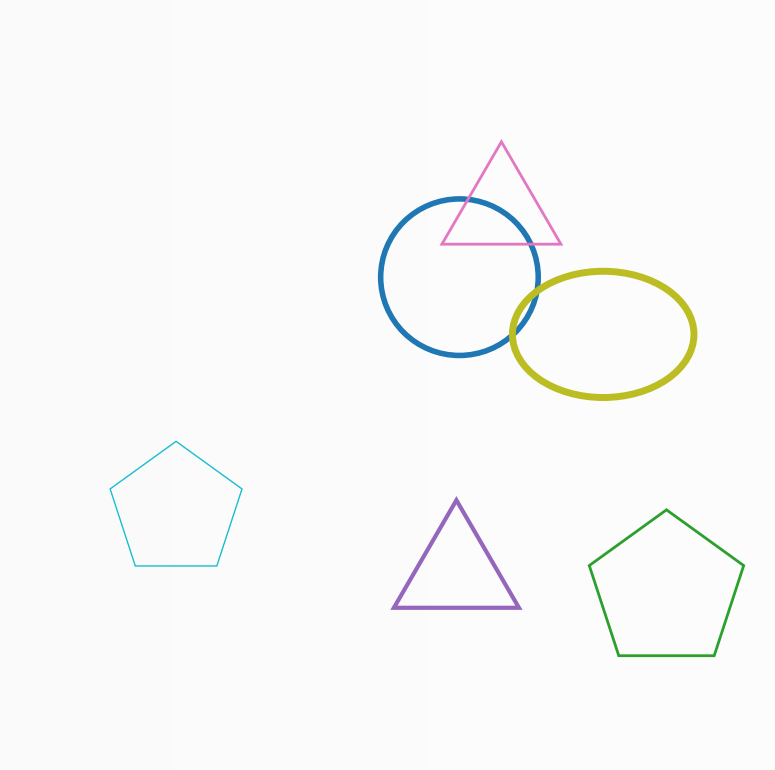[{"shape": "circle", "thickness": 2, "radius": 0.51, "center": [0.593, 0.64]}, {"shape": "pentagon", "thickness": 1, "radius": 0.52, "center": [0.86, 0.233]}, {"shape": "triangle", "thickness": 1.5, "radius": 0.47, "center": [0.589, 0.257]}, {"shape": "triangle", "thickness": 1, "radius": 0.44, "center": [0.647, 0.727]}, {"shape": "oval", "thickness": 2.5, "radius": 0.59, "center": [0.778, 0.566]}, {"shape": "pentagon", "thickness": 0.5, "radius": 0.45, "center": [0.227, 0.337]}]